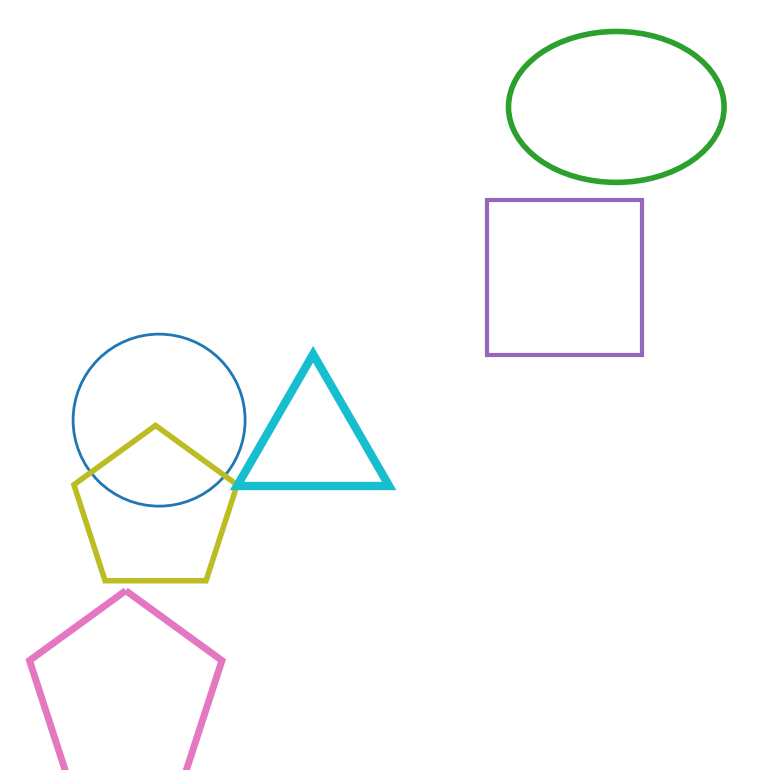[{"shape": "circle", "thickness": 1, "radius": 0.56, "center": [0.207, 0.454]}, {"shape": "oval", "thickness": 2, "radius": 0.7, "center": [0.8, 0.861]}, {"shape": "square", "thickness": 1.5, "radius": 0.5, "center": [0.733, 0.639]}, {"shape": "pentagon", "thickness": 2.5, "radius": 0.66, "center": [0.163, 0.102]}, {"shape": "pentagon", "thickness": 2, "radius": 0.56, "center": [0.202, 0.336]}, {"shape": "triangle", "thickness": 3, "radius": 0.57, "center": [0.407, 0.426]}]